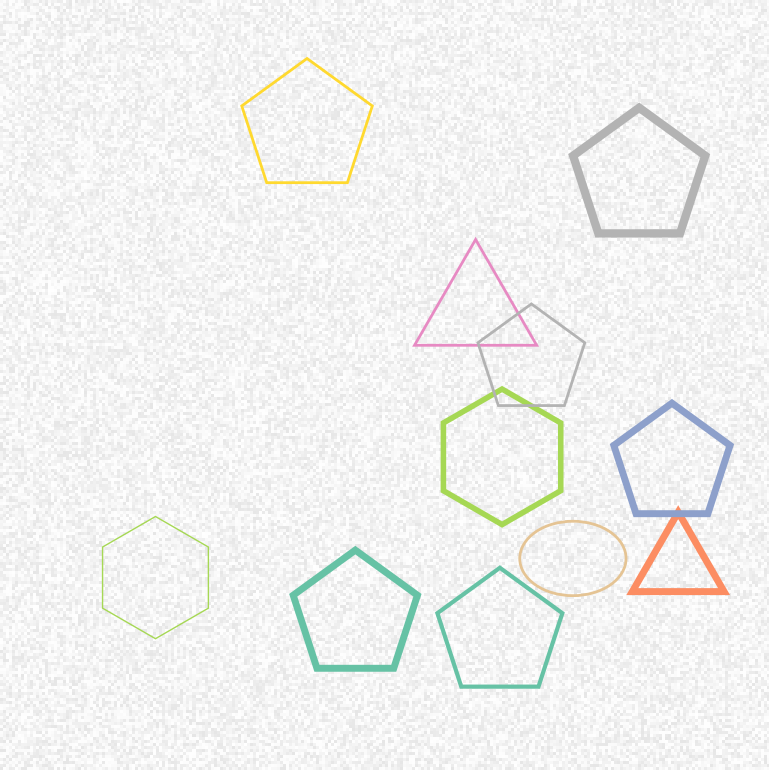[{"shape": "pentagon", "thickness": 2.5, "radius": 0.42, "center": [0.461, 0.201]}, {"shape": "pentagon", "thickness": 1.5, "radius": 0.43, "center": [0.649, 0.177]}, {"shape": "triangle", "thickness": 2.5, "radius": 0.34, "center": [0.881, 0.266]}, {"shape": "pentagon", "thickness": 2.5, "radius": 0.4, "center": [0.873, 0.397]}, {"shape": "triangle", "thickness": 1, "radius": 0.46, "center": [0.618, 0.597]}, {"shape": "hexagon", "thickness": 0.5, "radius": 0.4, "center": [0.202, 0.25]}, {"shape": "hexagon", "thickness": 2, "radius": 0.44, "center": [0.652, 0.407]}, {"shape": "pentagon", "thickness": 1, "radius": 0.45, "center": [0.399, 0.835]}, {"shape": "oval", "thickness": 1, "radius": 0.35, "center": [0.744, 0.275]}, {"shape": "pentagon", "thickness": 3, "radius": 0.45, "center": [0.83, 0.77]}, {"shape": "pentagon", "thickness": 1, "radius": 0.36, "center": [0.69, 0.532]}]